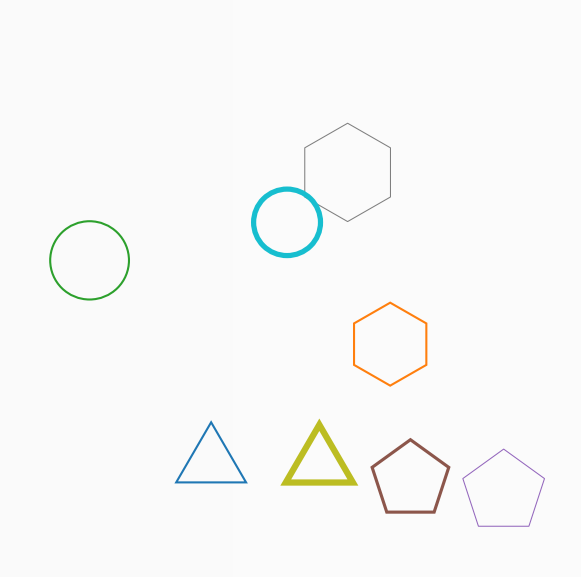[{"shape": "triangle", "thickness": 1, "radius": 0.35, "center": [0.363, 0.199]}, {"shape": "hexagon", "thickness": 1, "radius": 0.36, "center": [0.671, 0.403]}, {"shape": "circle", "thickness": 1, "radius": 0.34, "center": [0.154, 0.548]}, {"shape": "pentagon", "thickness": 0.5, "radius": 0.37, "center": [0.867, 0.148]}, {"shape": "pentagon", "thickness": 1.5, "radius": 0.35, "center": [0.706, 0.168]}, {"shape": "hexagon", "thickness": 0.5, "radius": 0.43, "center": [0.598, 0.701]}, {"shape": "triangle", "thickness": 3, "radius": 0.33, "center": [0.549, 0.197]}, {"shape": "circle", "thickness": 2.5, "radius": 0.29, "center": [0.494, 0.614]}]